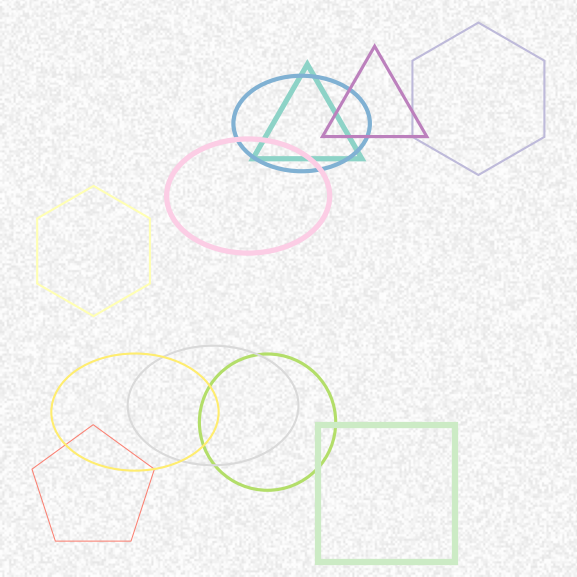[{"shape": "triangle", "thickness": 2.5, "radius": 0.55, "center": [0.532, 0.779]}, {"shape": "hexagon", "thickness": 1, "radius": 0.56, "center": [0.162, 0.564]}, {"shape": "hexagon", "thickness": 1, "radius": 0.66, "center": [0.828, 0.828]}, {"shape": "pentagon", "thickness": 0.5, "radius": 0.56, "center": [0.161, 0.152]}, {"shape": "oval", "thickness": 2, "radius": 0.59, "center": [0.522, 0.785]}, {"shape": "circle", "thickness": 1.5, "radius": 0.59, "center": [0.463, 0.268]}, {"shape": "oval", "thickness": 2.5, "radius": 0.71, "center": [0.43, 0.66]}, {"shape": "oval", "thickness": 1, "radius": 0.74, "center": [0.369, 0.297]}, {"shape": "triangle", "thickness": 1.5, "radius": 0.52, "center": [0.649, 0.815]}, {"shape": "square", "thickness": 3, "radius": 0.59, "center": [0.669, 0.145]}, {"shape": "oval", "thickness": 1, "radius": 0.72, "center": [0.234, 0.286]}]